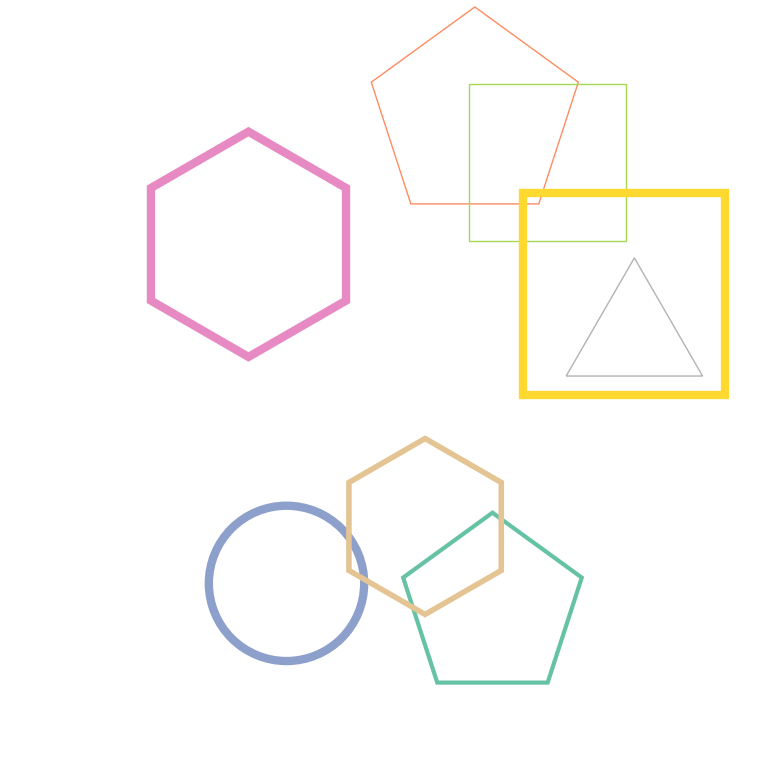[{"shape": "pentagon", "thickness": 1.5, "radius": 0.61, "center": [0.64, 0.212]}, {"shape": "pentagon", "thickness": 0.5, "radius": 0.71, "center": [0.617, 0.85]}, {"shape": "circle", "thickness": 3, "radius": 0.5, "center": [0.372, 0.242]}, {"shape": "hexagon", "thickness": 3, "radius": 0.73, "center": [0.323, 0.683]}, {"shape": "square", "thickness": 0.5, "radius": 0.51, "center": [0.711, 0.789]}, {"shape": "square", "thickness": 3, "radius": 0.65, "center": [0.811, 0.618]}, {"shape": "hexagon", "thickness": 2, "radius": 0.57, "center": [0.552, 0.316]}, {"shape": "triangle", "thickness": 0.5, "radius": 0.51, "center": [0.824, 0.563]}]